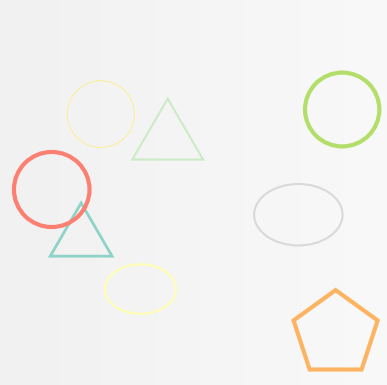[{"shape": "triangle", "thickness": 2, "radius": 0.46, "center": [0.209, 0.381]}, {"shape": "oval", "thickness": 1.5, "radius": 0.46, "center": [0.362, 0.249]}, {"shape": "circle", "thickness": 3, "radius": 0.49, "center": [0.133, 0.508]}, {"shape": "pentagon", "thickness": 3, "radius": 0.57, "center": [0.866, 0.132]}, {"shape": "circle", "thickness": 3, "radius": 0.48, "center": [0.883, 0.716]}, {"shape": "oval", "thickness": 1.5, "radius": 0.57, "center": [0.77, 0.442]}, {"shape": "triangle", "thickness": 1.5, "radius": 0.53, "center": [0.433, 0.638]}, {"shape": "circle", "thickness": 0.5, "radius": 0.43, "center": [0.26, 0.704]}]